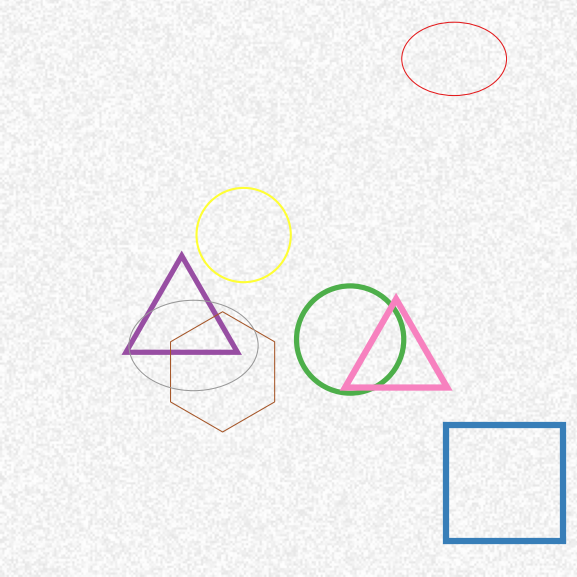[{"shape": "oval", "thickness": 0.5, "radius": 0.45, "center": [0.786, 0.897]}, {"shape": "square", "thickness": 3, "radius": 0.5, "center": [0.873, 0.163]}, {"shape": "circle", "thickness": 2.5, "radius": 0.46, "center": [0.606, 0.411]}, {"shape": "triangle", "thickness": 2.5, "radius": 0.56, "center": [0.315, 0.445]}, {"shape": "circle", "thickness": 1, "radius": 0.41, "center": [0.422, 0.592]}, {"shape": "hexagon", "thickness": 0.5, "radius": 0.52, "center": [0.385, 0.355]}, {"shape": "triangle", "thickness": 3, "radius": 0.51, "center": [0.686, 0.379]}, {"shape": "oval", "thickness": 0.5, "radius": 0.56, "center": [0.335, 0.401]}]